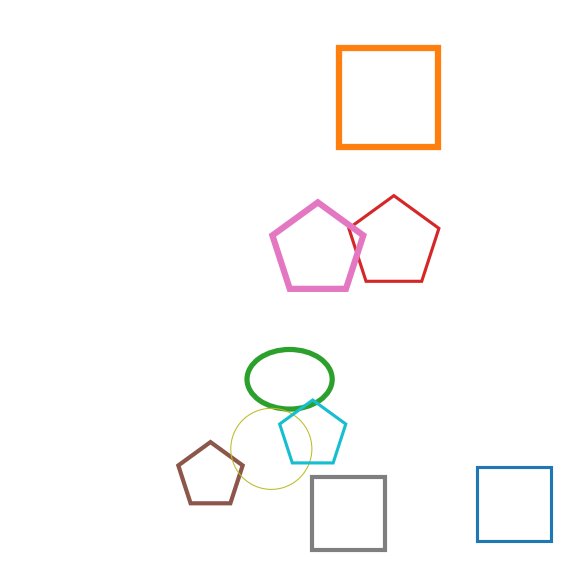[{"shape": "square", "thickness": 1.5, "radius": 0.32, "center": [0.89, 0.127]}, {"shape": "square", "thickness": 3, "radius": 0.43, "center": [0.673, 0.83]}, {"shape": "oval", "thickness": 2.5, "radius": 0.37, "center": [0.501, 0.342]}, {"shape": "pentagon", "thickness": 1.5, "radius": 0.41, "center": [0.682, 0.578]}, {"shape": "pentagon", "thickness": 2, "radius": 0.29, "center": [0.364, 0.175]}, {"shape": "pentagon", "thickness": 3, "radius": 0.41, "center": [0.55, 0.566]}, {"shape": "square", "thickness": 2, "radius": 0.32, "center": [0.603, 0.109]}, {"shape": "circle", "thickness": 0.5, "radius": 0.35, "center": [0.47, 0.222]}, {"shape": "pentagon", "thickness": 1.5, "radius": 0.3, "center": [0.542, 0.246]}]